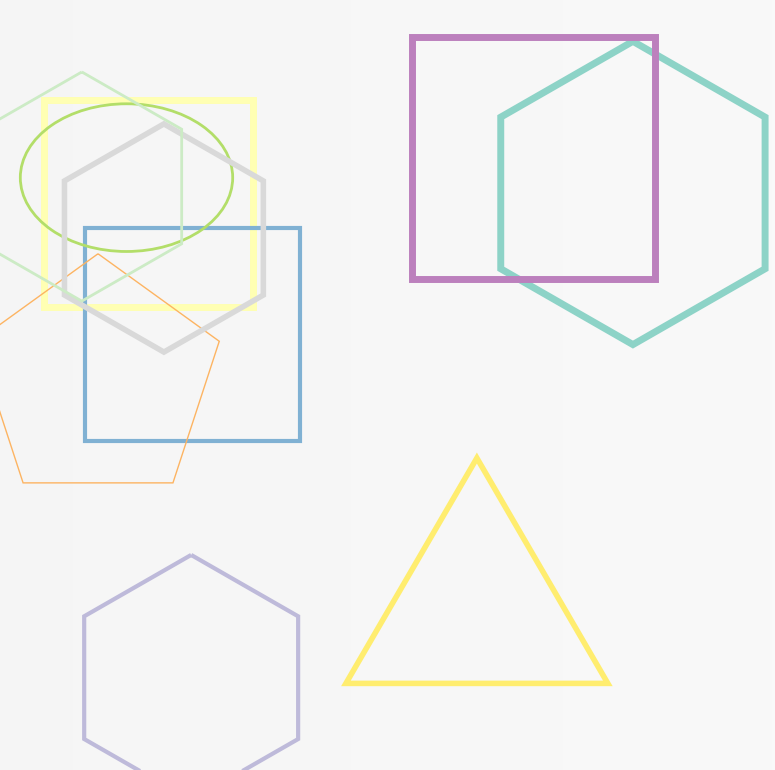[{"shape": "hexagon", "thickness": 2.5, "radius": 0.98, "center": [0.817, 0.749]}, {"shape": "square", "thickness": 2.5, "radius": 0.67, "center": [0.192, 0.736]}, {"shape": "hexagon", "thickness": 1.5, "radius": 0.8, "center": [0.247, 0.12]}, {"shape": "square", "thickness": 1.5, "radius": 0.69, "center": [0.249, 0.566]}, {"shape": "pentagon", "thickness": 0.5, "radius": 0.82, "center": [0.126, 0.506]}, {"shape": "oval", "thickness": 1, "radius": 0.69, "center": [0.163, 0.769]}, {"shape": "hexagon", "thickness": 2, "radius": 0.74, "center": [0.211, 0.691]}, {"shape": "square", "thickness": 2.5, "radius": 0.79, "center": [0.688, 0.795]}, {"shape": "hexagon", "thickness": 1, "radius": 0.74, "center": [0.106, 0.758]}, {"shape": "triangle", "thickness": 2, "radius": 0.98, "center": [0.615, 0.21]}]